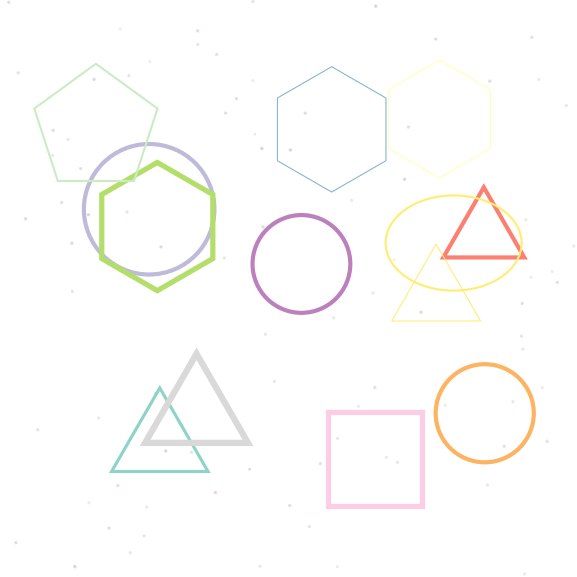[{"shape": "triangle", "thickness": 1.5, "radius": 0.48, "center": [0.277, 0.231]}, {"shape": "hexagon", "thickness": 0.5, "radius": 0.51, "center": [0.761, 0.793]}, {"shape": "circle", "thickness": 2, "radius": 0.57, "center": [0.258, 0.637]}, {"shape": "triangle", "thickness": 2, "radius": 0.4, "center": [0.838, 0.594]}, {"shape": "hexagon", "thickness": 0.5, "radius": 0.54, "center": [0.574, 0.775]}, {"shape": "circle", "thickness": 2, "radius": 0.42, "center": [0.839, 0.284]}, {"shape": "hexagon", "thickness": 2.5, "radius": 0.56, "center": [0.272, 0.607]}, {"shape": "square", "thickness": 2.5, "radius": 0.41, "center": [0.65, 0.204]}, {"shape": "triangle", "thickness": 3, "radius": 0.51, "center": [0.34, 0.284]}, {"shape": "circle", "thickness": 2, "radius": 0.42, "center": [0.522, 0.542]}, {"shape": "pentagon", "thickness": 1, "radius": 0.56, "center": [0.166, 0.776]}, {"shape": "oval", "thickness": 1, "radius": 0.59, "center": [0.786, 0.578]}, {"shape": "triangle", "thickness": 0.5, "radius": 0.44, "center": [0.755, 0.488]}]